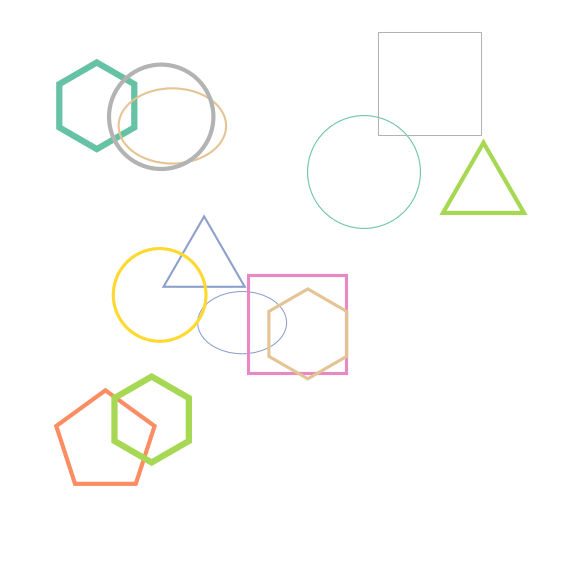[{"shape": "hexagon", "thickness": 3, "radius": 0.37, "center": [0.168, 0.816]}, {"shape": "circle", "thickness": 0.5, "radius": 0.49, "center": [0.63, 0.701]}, {"shape": "pentagon", "thickness": 2, "radius": 0.45, "center": [0.183, 0.234]}, {"shape": "triangle", "thickness": 1, "radius": 0.41, "center": [0.353, 0.543]}, {"shape": "oval", "thickness": 0.5, "radius": 0.38, "center": [0.419, 0.44]}, {"shape": "square", "thickness": 1.5, "radius": 0.42, "center": [0.515, 0.439]}, {"shape": "triangle", "thickness": 2, "radius": 0.41, "center": [0.837, 0.671]}, {"shape": "hexagon", "thickness": 3, "radius": 0.37, "center": [0.263, 0.273]}, {"shape": "circle", "thickness": 1.5, "radius": 0.4, "center": [0.276, 0.488]}, {"shape": "oval", "thickness": 1, "radius": 0.47, "center": [0.298, 0.781]}, {"shape": "hexagon", "thickness": 1.5, "radius": 0.39, "center": [0.533, 0.421]}, {"shape": "square", "thickness": 0.5, "radius": 0.44, "center": [0.743, 0.855]}, {"shape": "circle", "thickness": 2, "radius": 0.45, "center": [0.279, 0.797]}]